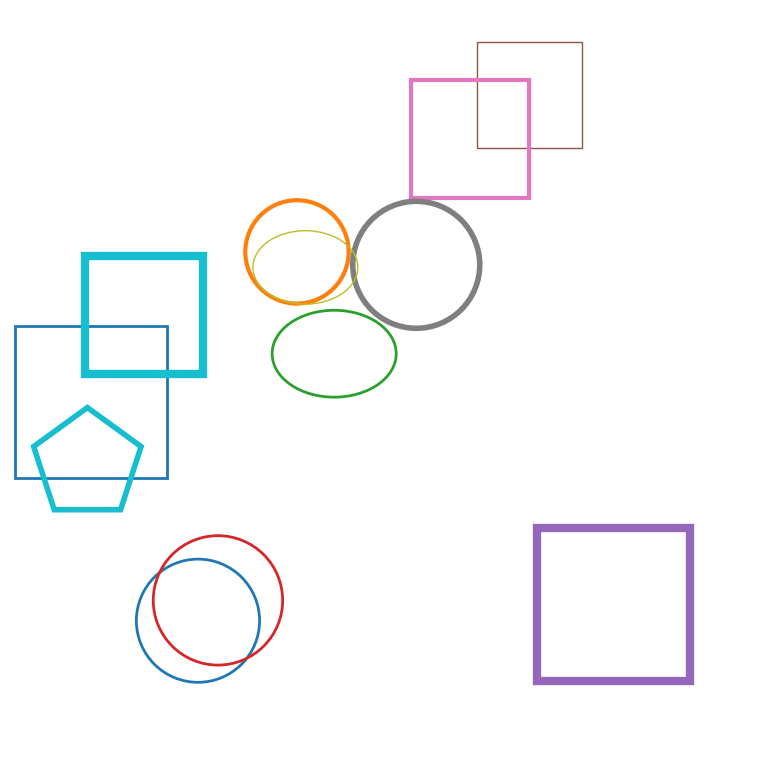[{"shape": "circle", "thickness": 1, "radius": 0.4, "center": [0.257, 0.194]}, {"shape": "square", "thickness": 1, "radius": 0.49, "center": [0.118, 0.478]}, {"shape": "circle", "thickness": 1.5, "radius": 0.34, "center": [0.386, 0.673]}, {"shape": "oval", "thickness": 1, "radius": 0.4, "center": [0.434, 0.541]}, {"shape": "circle", "thickness": 1, "radius": 0.42, "center": [0.283, 0.22]}, {"shape": "square", "thickness": 3, "radius": 0.5, "center": [0.797, 0.215]}, {"shape": "square", "thickness": 0.5, "radius": 0.34, "center": [0.688, 0.877]}, {"shape": "square", "thickness": 1.5, "radius": 0.38, "center": [0.611, 0.819]}, {"shape": "circle", "thickness": 2, "radius": 0.41, "center": [0.541, 0.656]}, {"shape": "oval", "thickness": 0.5, "radius": 0.34, "center": [0.397, 0.653]}, {"shape": "square", "thickness": 3, "radius": 0.38, "center": [0.187, 0.591]}, {"shape": "pentagon", "thickness": 2, "radius": 0.37, "center": [0.113, 0.397]}]